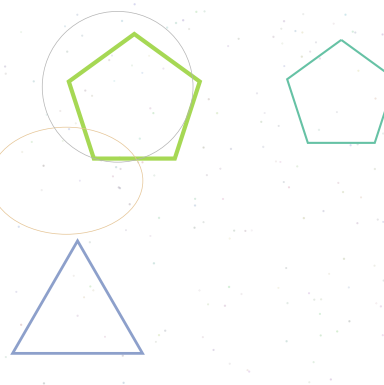[{"shape": "pentagon", "thickness": 1.5, "radius": 0.74, "center": [0.886, 0.749]}, {"shape": "triangle", "thickness": 2, "radius": 0.97, "center": [0.201, 0.18]}, {"shape": "pentagon", "thickness": 3, "radius": 0.89, "center": [0.349, 0.733]}, {"shape": "oval", "thickness": 0.5, "radius": 0.99, "center": [0.172, 0.531]}, {"shape": "circle", "thickness": 0.5, "radius": 0.98, "center": [0.306, 0.775]}]